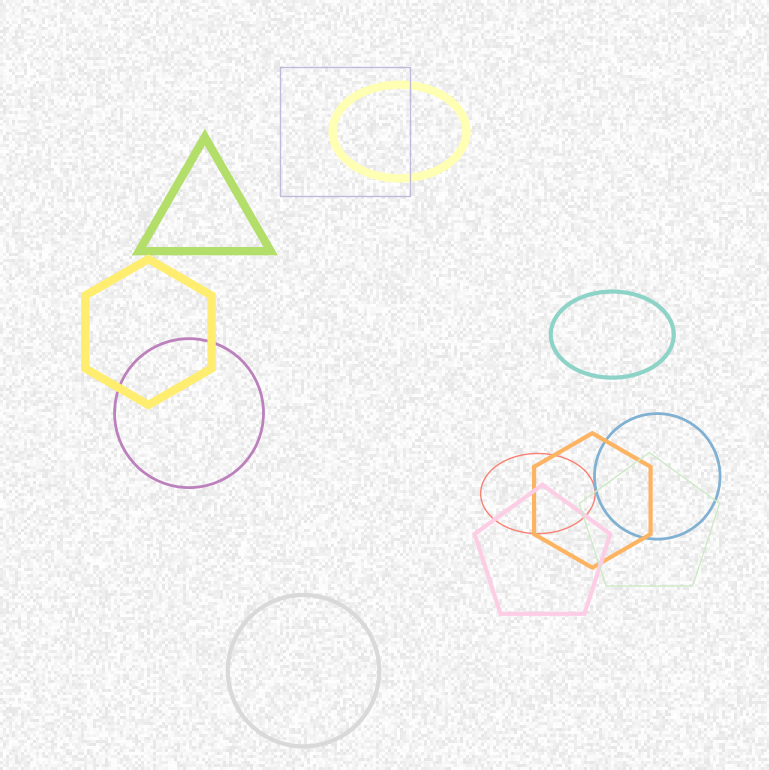[{"shape": "oval", "thickness": 1.5, "radius": 0.4, "center": [0.795, 0.565]}, {"shape": "oval", "thickness": 3, "radius": 0.43, "center": [0.519, 0.829]}, {"shape": "square", "thickness": 0.5, "radius": 0.42, "center": [0.448, 0.829]}, {"shape": "oval", "thickness": 0.5, "radius": 0.37, "center": [0.699, 0.359]}, {"shape": "circle", "thickness": 1, "radius": 0.41, "center": [0.854, 0.381]}, {"shape": "hexagon", "thickness": 1.5, "radius": 0.44, "center": [0.769, 0.35]}, {"shape": "triangle", "thickness": 3, "radius": 0.49, "center": [0.266, 0.723]}, {"shape": "pentagon", "thickness": 1.5, "radius": 0.46, "center": [0.704, 0.278]}, {"shape": "circle", "thickness": 1.5, "radius": 0.49, "center": [0.394, 0.129]}, {"shape": "circle", "thickness": 1, "radius": 0.48, "center": [0.245, 0.463]}, {"shape": "pentagon", "thickness": 0.5, "radius": 0.48, "center": [0.843, 0.316]}, {"shape": "hexagon", "thickness": 3, "radius": 0.47, "center": [0.193, 0.569]}]